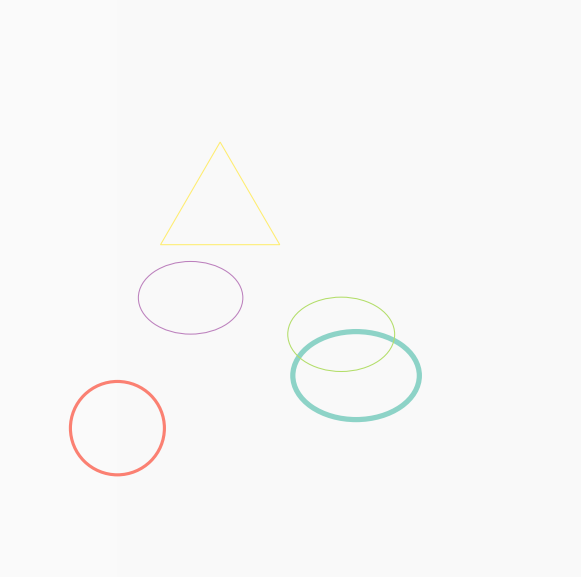[{"shape": "oval", "thickness": 2.5, "radius": 0.54, "center": [0.613, 0.349]}, {"shape": "circle", "thickness": 1.5, "radius": 0.4, "center": [0.202, 0.258]}, {"shape": "oval", "thickness": 0.5, "radius": 0.46, "center": [0.587, 0.42]}, {"shape": "oval", "thickness": 0.5, "radius": 0.45, "center": [0.328, 0.483]}, {"shape": "triangle", "thickness": 0.5, "radius": 0.59, "center": [0.379, 0.635]}]